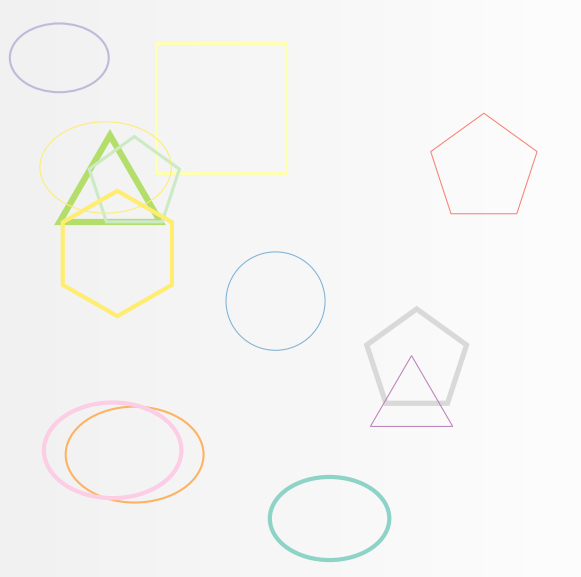[{"shape": "oval", "thickness": 2, "radius": 0.51, "center": [0.567, 0.101]}, {"shape": "square", "thickness": 1.5, "radius": 0.56, "center": [0.38, 0.812]}, {"shape": "oval", "thickness": 1, "radius": 0.43, "center": [0.102, 0.899]}, {"shape": "pentagon", "thickness": 0.5, "radius": 0.48, "center": [0.833, 0.707]}, {"shape": "circle", "thickness": 0.5, "radius": 0.43, "center": [0.474, 0.478]}, {"shape": "oval", "thickness": 1, "radius": 0.59, "center": [0.232, 0.212]}, {"shape": "triangle", "thickness": 3, "radius": 0.5, "center": [0.189, 0.665]}, {"shape": "oval", "thickness": 2, "radius": 0.59, "center": [0.194, 0.219]}, {"shape": "pentagon", "thickness": 2.5, "radius": 0.45, "center": [0.717, 0.374]}, {"shape": "triangle", "thickness": 0.5, "radius": 0.41, "center": [0.708, 0.302]}, {"shape": "pentagon", "thickness": 1.5, "radius": 0.41, "center": [0.231, 0.681]}, {"shape": "hexagon", "thickness": 2, "radius": 0.54, "center": [0.202, 0.56]}, {"shape": "oval", "thickness": 0.5, "radius": 0.57, "center": [0.182, 0.709]}]